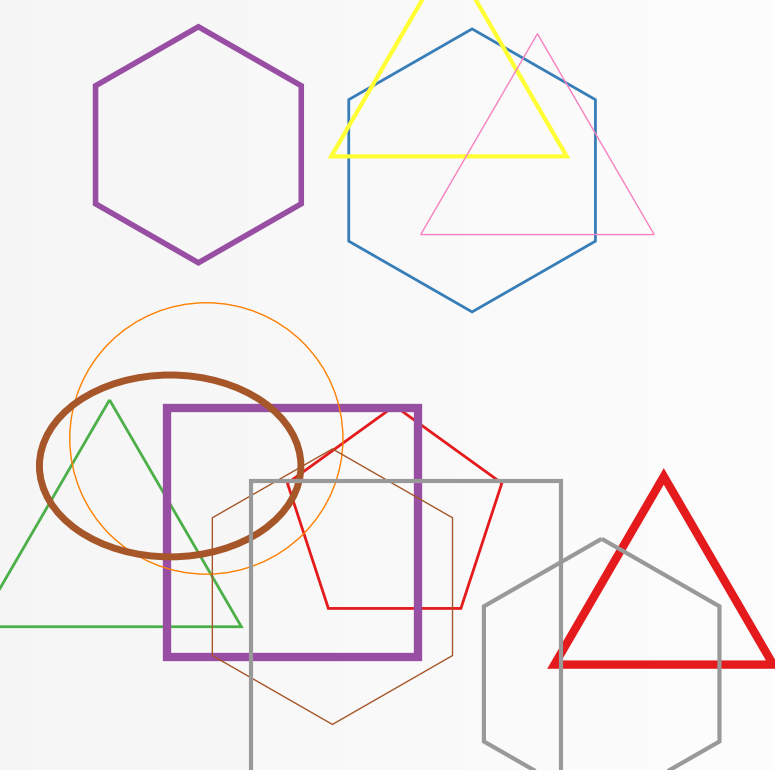[{"shape": "pentagon", "thickness": 1, "radius": 0.73, "center": [0.509, 0.328]}, {"shape": "triangle", "thickness": 3, "radius": 0.81, "center": [0.857, 0.218]}, {"shape": "hexagon", "thickness": 1, "radius": 0.92, "center": [0.609, 0.779]}, {"shape": "triangle", "thickness": 1, "radius": 0.98, "center": [0.141, 0.284]}, {"shape": "square", "thickness": 3, "radius": 0.81, "center": [0.378, 0.308]}, {"shape": "hexagon", "thickness": 2, "radius": 0.77, "center": [0.256, 0.812]}, {"shape": "circle", "thickness": 0.5, "radius": 0.88, "center": [0.266, 0.431]}, {"shape": "triangle", "thickness": 1.5, "radius": 0.88, "center": [0.579, 0.885]}, {"shape": "oval", "thickness": 2.5, "radius": 0.84, "center": [0.22, 0.395]}, {"shape": "hexagon", "thickness": 0.5, "radius": 0.89, "center": [0.429, 0.238]}, {"shape": "triangle", "thickness": 0.5, "radius": 0.87, "center": [0.693, 0.782]}, {"shape": "hexagon", "thickness": 1.5, "radius": 0.88, "center": [0.776, 0.125]}, {"shape": "square", "thickness": 1.5, "radius": 1.0, "center": [0.524, 0.175]}]